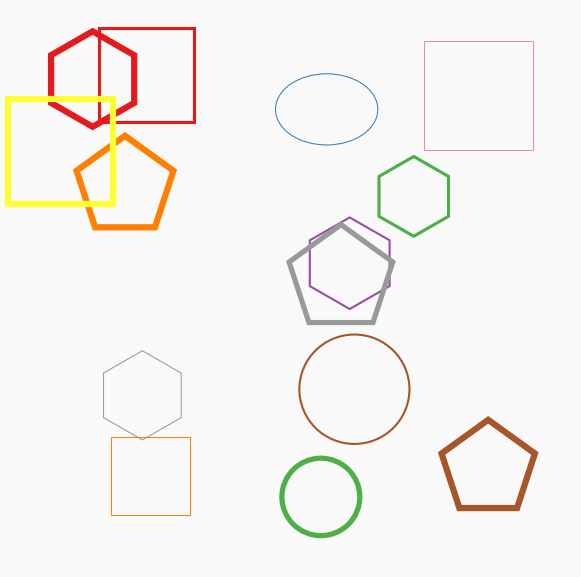[{"shape": "hexagon", "thickness": 3, "radius": 0.41, "center": [0.159, 0.862]}, {"shape": "square", "thickness": 1.5, "radius": 0.41, "center": [0.252, 0.869]}, {"shape": "oval", "thickness": 0.5, "radius": 0.44, "center": [0.562, 0.81]}, {"shape": "hexagon", "thickness": 1.5, "radius": 0.35, "center": [0.712, 0.659]}, {"shape": "circle", "thickness": 2.5, "radius": 0.34, "center": [0.552, 0.139]}, {"shape": "hexagon", "thickness": 1, "radius": 0.4, "center": [0.602, 0.543]}, {"shape": "pentagon", "thickness": 3, "radius": 0.44, "center": [0.215, 0.676]}, {"shape": "square", "thickness": 0.5, "radius": 0.34, "center": [0.258, 0.175]}, {"shape": "square", "thickness": 3, "radius": 0.45, "center": [0.104, 0.737]}, {"shape": "circle", "thickness": 1, "radius": 0.47, "center": [0.61, 0.325]}, {"shape": "pentagon", "thickness": 3, "radius": 0.42, "center": [0.84, 0.188]}, {"shape": "square", "thickness": 0.5, "radius": 0.47, "center": [0.824, 0.833]}, {"shape": "pentagon", "thickness": 2.5, "radius": 0.47, "center": [0.587, 0.516]}, {"shape": "hexagon", "thickness": 0.5, "radius": 0.39, "center": [0.245, 0.315]}]